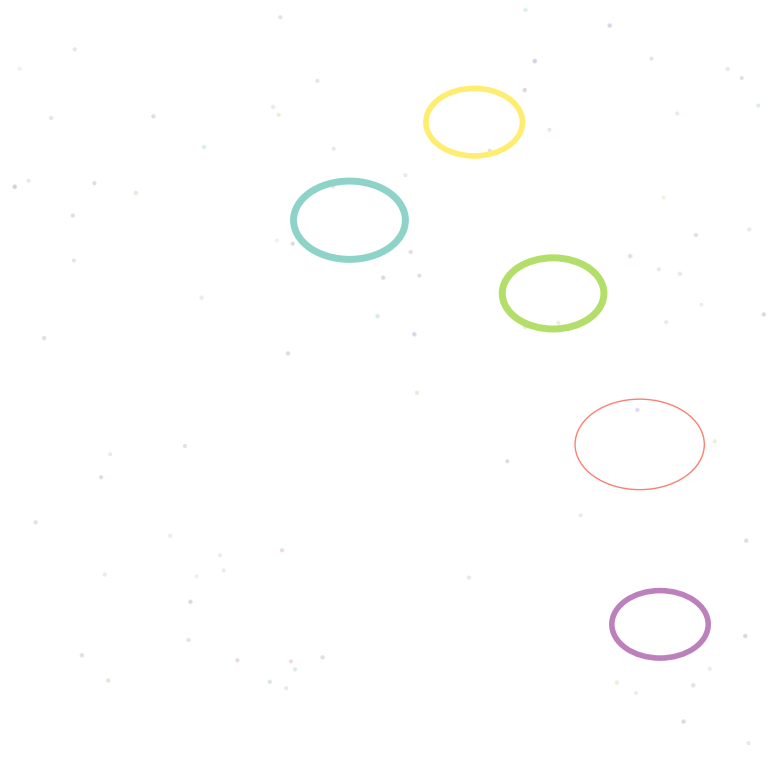[{"shape": "oval", "thickness": 2.5, "radius": 0.36, "center": [0.454, 0.714]}, {"shape": "oval", "thickness": 0.5, "radius": 0.42, "center": [0.831, 0.423]}, {"shape": "oval", "thickness": 2.5, "radius": 0.33, "center": [0.718, 0.619]}, {"shape": "oval", "thickness": 2, "radius": 0.31, "center": [0.857, 0.189]}, {"shape": "oval", "thickness": 2, "radius": 0.31, "center": [0.616, 0.841]}]